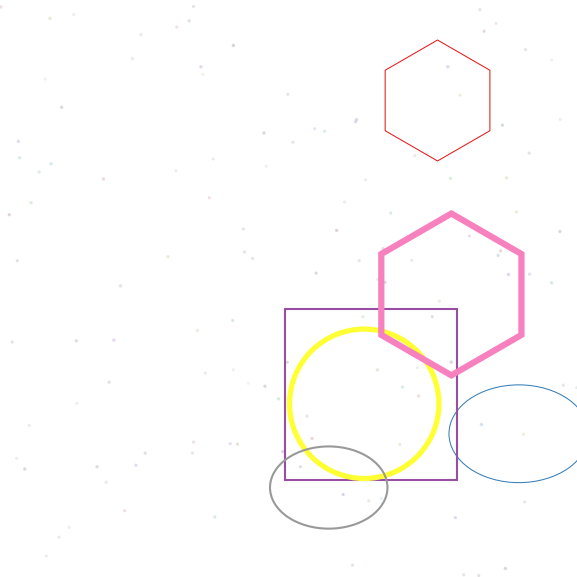[{"shape": "hexagon", "thickness": 0.5, "radius": 0.52, "center": [0.758, 0.825]}, {"shape": "oval", "thickness": 0.5, "radius": 0.6, "center": [0.898, 0.248]}, {"shape": "square", "thickness": 1, "radius": 0.74, "center": [0.643, 0.316]}, {"shape": "circle", "thickness": 2.5, "radius": 0.65, "center": [0.631, 0.3]}, {"shape": "hexagon", "thickness": 3, "radius": 0.7, "center": [0.782, 0.489]}, {"shape": "oval", "thickness": 1, "radius": 0.51, "center": [0.569, 0.155]}]